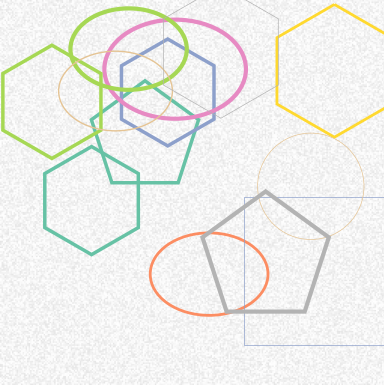[{"shape": "hexagon", "thickness": 2.5, "radius": 0.7, "center": [0.238, 0.479]}, {"shape": "pentagon", "thickness": 2.5, "radius": 0.73, "center": [0.377, 0.644]}, {"shape": "oval", "thickness": 2, "radius": 0.76, "center": [0.543, 0.288]}, {"shape": "hexagon", "thickness": 2.5, "radius": 0.69, "center": [0.436, 0.76]}, {"shape": "square", "thickness": 0.5, "radius": 0.96, "center": [0.825, 0.296]}, {"shape": "oval", "thickness": 3, "radius": 0.92, "center": [0.455, 0.82]}, {"shape": "hexagon", "thickness": 2.5, "radius": 0.74, "center": [0.135, 0.735]}, {"shape": "oval", "thickness": 3, "radius": 0.76, "center": [0.334, 0.872]}, {"shape": "hexagon", "thickness": 2, "radius": 0.86, "center": [0.869, 0.816]}, {"shape": "circle", "thickness": 0.5, "radius": 0.69, "center": [0.807, 0.516]}, {"shape": "oval", "thickness": 1, "radius": 0.74, "center": [0.3, 0.764]}, {"shape": "hexagon", "thickness": 0.5, "radius": 0.86, "center": [0.574, 0.865]}, {"shape": "pentagon", "thickness": 3, "radius": 0.86, "center": [0.69, 0.33]}]